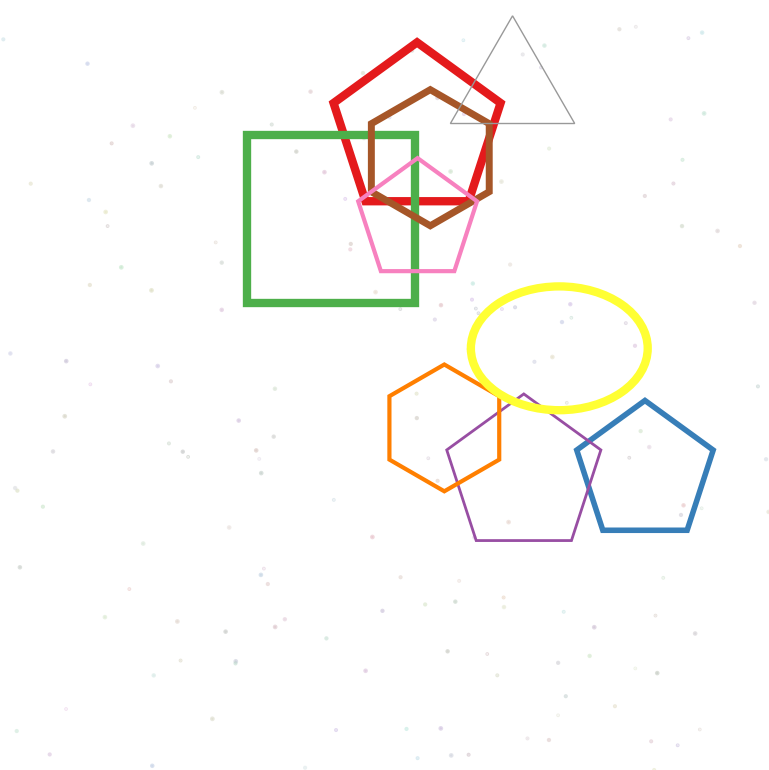[{"shape": "pentagon", "thickness": 3, "radius": 0.57, "center": [0.542, 0.831]}, {"shape": "pentagon", "thickness": 2, "radius": 0.47, "center": [0.838, 0.387]}, {"shape": "square", "thickness": 3, "radius": 0.55, "center": [0.43, 0.716]}, {"shape": "pentagon", "thickness": 1, "radius": 0.53, "center": [0.68, 0.383]}, {"shape": "hexagon", "thickness": 1.5, "radius": 0.41, "center": [0.577, 0.444]}, {"shape": "oval", "thickness": 3, "radius": 0.57, "center": [0.726, 0.548]}, {"shape": "hexagon", "thickness": 2.5, "radius": 0.44, "center": [0.559, 0.795]}, {"shape": "pentagon", "thickness": 1.5, "radius": 0.41, "center": [0.542, 0.714]}, {"shape": "triangle", "thickness": 0.5, "radius": 0.47, "center": [0.666, 0.886]}]